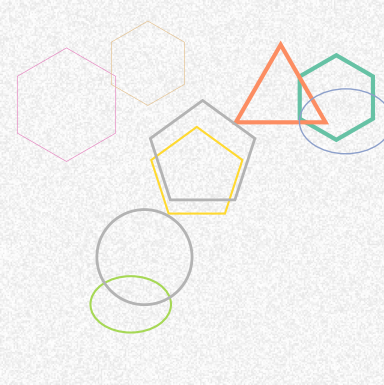[{"shape": "hexagon", "thickness": 3, "radius": 0.55, "center": [0.874, 0.747]}, {"shape": "triangle", "thickness": 3, "radius": 0.67, "center": [0.729, 0.749]}, {"shape": "oval", "thickness": 1, "radius": 0.6, "center": [0.898, 0.685]}, {"shape": "hexagon", "thickness": 0.5, "radius": 0.74, "center": [0.173, 0.728]}, {"shape": "oval", "thickness": 1.5, "radius": 0.52, "center": [0.34, 0.209]}, {"shape": "pentagon", "thickness": 1.5, "radius": 0.62, "center": [0.511, 0.546]}, {"shape": "hexagon", "thickness": 0.5, "radius": 0.55, "center": [0.384, 0.836]}, {"shape": "circle", "thickness": 2, "radius": 0.62, "center": [0.375, 0.332]}, {"shape": "pentagon", "thickness": 2, "radius": 0.71, "center": [0.526, 0.596]}]